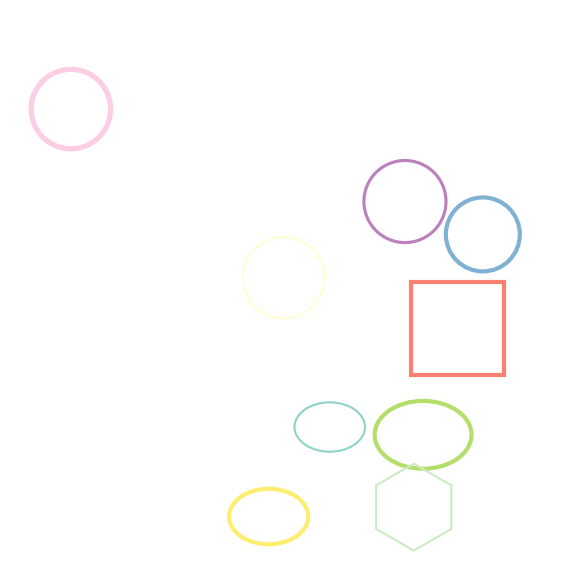[{"shape": "oval", "thickness": 1, "radius": 0.31, "center": [0.571, 0.26]}, {"shape": "circle", "thickness": 0.5, "radius": 0.35, "center": [0.491, 0.518]}, {"shape": "square", "thickness": 2, "radius": 0.4, "center": [0.792, 0.431]}, {"shape": "circle", "thickness": 2, "radius": 0.32, "center": [0.836, 0.593]}, {"shape": "oval", "thickness": 2, "radius": 0.42, "center": [0.733, 0.246]}, {"shape": "circle", "thickness": 2.5, "radius": 0.34, "center": [0.123, 0.81]}, {"shape": "circle", "thickness": 1.5, "radius": 0.36, "center": [0.701, 0.65]}, {"shape": "hexagon", "thickness": 1, "radius": 0.38, "center": [0.716, 0.121]}, {"shape": "oval", "thickness": 2, "radius": 0.34, "center": [0.465, 0.105]}]